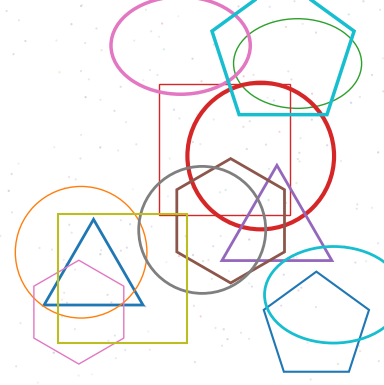[{"shape": "triangle", "thickness": 2, "radius": 0.74, "center": [0.243, 0.282]}, {"shape": "pentagon", "thickness": 1.5, "radius": 0.72, "center": [0.822, 0.151]}, {"shape": "circle", "thickness": 1, "radius": 0.85, "center": [0.211, 0.345]}, {"shape": "oval", "thickness": 1, "radius": 0.83, "center": [0.773, 0.835]}, {"shape": "circle", "thickness": 3, "radius": 0.95, "center": [0.677, 0.595]}, {"shape": "square", "thickness": 1, "radius": 0.85, "center": [0.582, 0.612]}, {"shape": "triangle", "thickness": 2, "radius": 0.82, "center": [0.719, 0.406]}, {"shape": "hexagon", "thickness": 2, "radius": 0.81, "center": [0.599, 0.427]}, {"shape": "oval", "thickness": 2.5, "radius": 0.9, "center": [0.469, 0.882]}, {"shape": "hexagon", "thickness": 1, "radius": 0.67, "center": [0.205, 0.189]}, {"shape": "circle", "thickness": 2, "radius": 0.82, "center": [0.525, 0.403]}, {"shape": "square", "thickness": 1.5, "radius": 0.84, "center": [0.319, 0.276]}, {"shape": "oval", "thickness": 2, "radius": 0.9, "center": [0.866, 0.234]}, {"shape": "pentagon", "thickness": 2.5, "radius": 0.97, "center": [0.735, 0.859]}]